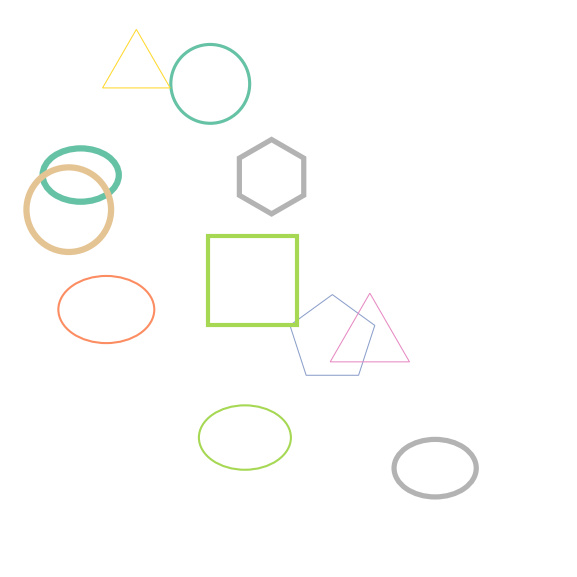[{"shape": "oval", "thickness": 3, "radius": 0.33, "center": [0.14, 0.696]}, {"shape": "circle", "thickness": 1.5, "radius": 0.34, "center": [0.364, 0.854]}, {"shape": "oval", "thickness": 1, "radius": 0.42, "center": [0.184, 0.463]}, {"shape": "pentagon", "thickness": 0.5, "radius": 0.39, "center": [0.576, 0.412]}, {"shape": "triangle", "thickness": 0.5, "radius": 0.4, "center": [0.64, 0.412]}, {"shape": "oval", "thickness": 1, "radius": 0.4, "center": [0.424, 0.241]}, {"shape": "square", "thickness": 2, "radius": 0.38, "center": [0.437, 0.513]}, {"shape": "triangle", "thickness": 0.5, "radius": 0.34, "center": [0.236, 0.881]}, {"shape": "circle", "thickness": 3, "radius": 0.37, "center": [0.119, 0.636]}, {"shape": "oval", "thickness": 2.5, "radius": 0.36, "center": [0.754, 0.188]}, {"shape": "hexagon", "thickness": 2.5, "radius": 0.32, "center": [0.47, 0.693]}]